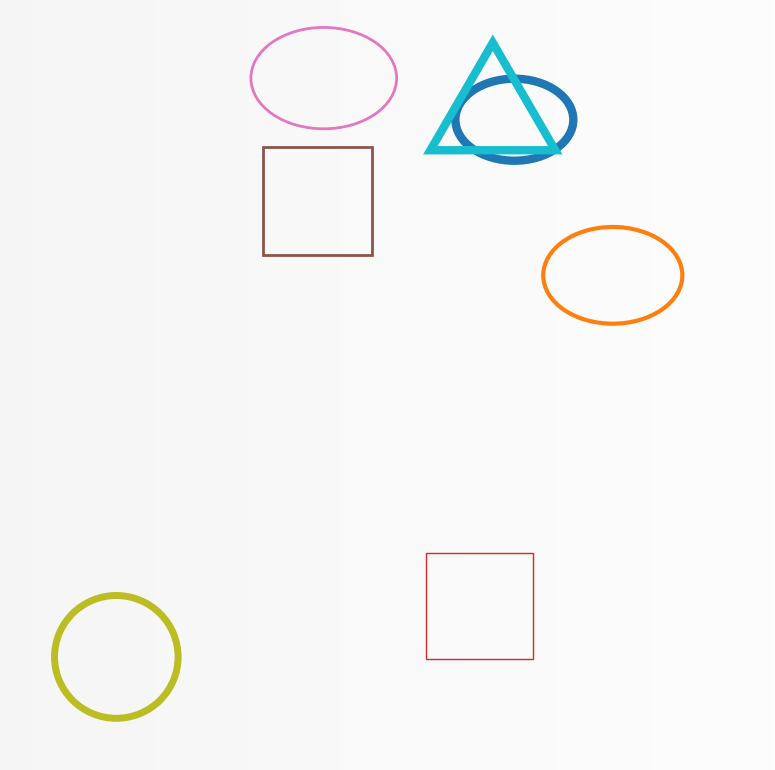[{"shape": "oval", "thickness": 3, "radius": 0.38, "center": [0.664, 0.845]}, {"shape": "oval", "thickness": 1.5, "radius": 0.45, "center": [0.791, 0.642]}, {"shape": "square", "thickness": 0.5, "radius": 0.34, "center": [0.618, 0.213]}, {"shape": "square", "thickness": 1, "radius": 0.35, "center": [0.409, 0.739]}, {"shape": "oval", "thickness": 1, "radius": 0.47, "center": [0.418, 0.899]}, {"shape": "circle", "thickness": 2.5, "radius": 0.4, "center": [0.15, 0.147]}, {"shape": "triangle", "thickness": 3, "radius": 0.47, "center": [0.636, 0.851]}]